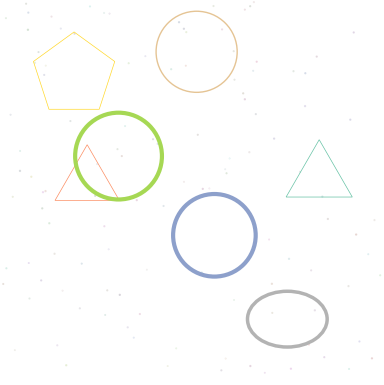[{"shape": "triangle", "thickness": 0.5, "radius": 0.5, "center": [0.829, 0.538]}, {"shape": "triangle", "thickness": 0.5, "radius": 0.48, "center": [0.226, 0.528]}, {"shape": "circle", "thickness": 3, "radius": 0.54, "center": [0.557, 0.389]}, {"shape": "circle", "thickness": 3, "radius": 0.56, "center": [0.308, 0.595]}, {"shape": "pentagon", "thickness": 0.5, "radius": 0.56, "center": [0.192, 0.806]}, {"shape": "circle", "thickness": 1, "radius": 0.53, "center": [0.511, 0.865]}, {"shape": "oval", "thickness": 2.5, "radius": 0.52, "center": [0.746, 0.171]}]